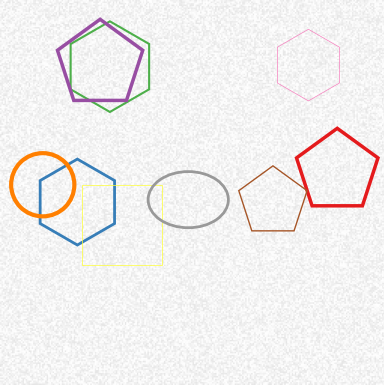[{"shape": "pentagon", "thickness": 2.5, "radius": 0.56, "center": [0.876, 0.555]}, {"shape": "hexagon", "thickness": 2, "radius": 0.56, "center": [0.201, 0.475]}, {"shape": "hexagon", "thickness": 1.5, "radius": 0.59, "center": [0.285, 0.827]}, {"shape": "pentagon", "thickness": 2.5, "radius": 0.58, "center": [0.26, 0.833]}, {"shape": "circle", "thickness": 3, "radius": 0.41, "center": [0.111, 0.52]}, {"shape": "square", "thickness": 0.5, "radius": 0.52, "center": [0.316, 0.417]}, {"shape": "pentagon", "thickness": 1, "radius": 0.47, "center": [0.709, 0.476]}, {"shape": "hexagon", "thickness": 0.5, "radius": 0.47, "center": [0.801, 0.831]}, {"shape": "oval", "thickness": 2, "radius": 0.52, "center": [0.489, 0.481]}]